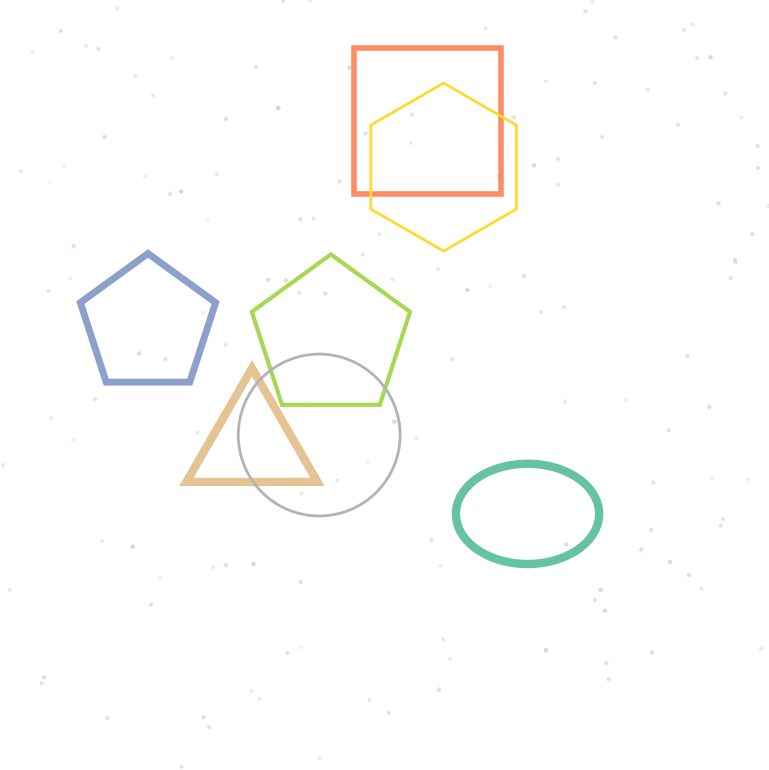[{"shape": "oval", "thickness": 3, "radius": 0.47, "center": [0.685, 0.333]}, {"shape": "square", "thickness": 2, "radius": 0.48, "center": [0.555, 0.843]}, {"shape": "pentagon", "thickness": 2.5, "radius": 0.46, "center": [0.192, 0.578]}, {"shape": "pentagon", "thickness": 1.5, "radius": 0.54, "center": [0.43, 0.562]}, {"shape": "hexagon", "thickness": 1, "radius": 0.55, "center": [0.576, 0.783]}, {"shape": "triangle", "thickness": 3, "radius": 0.49, "center": [0.327, 0.423]}, {"shape": "circle", "thickness": 1, "radius": 0.53, "center": [0.415, 0.435]}]